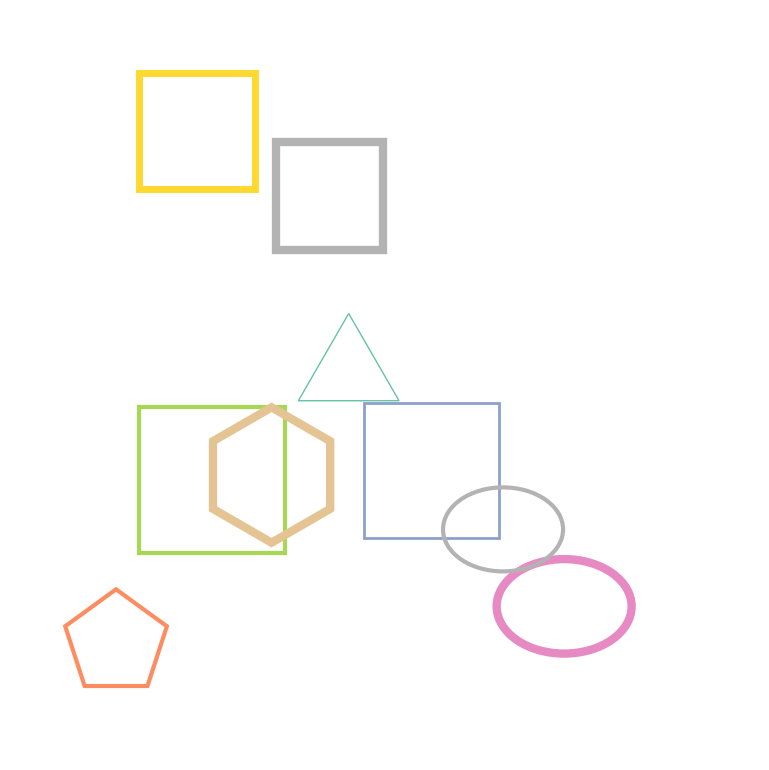[{"shape": "triangle", "thickness": 0.5, "radius": 0.38, "center": [0.453, 0.517]}, {"shape": "pentagon", "thickness": 1.5, "radius": 0.35, "center": [0.151, 0.165]}, {"shape": "square", "thickness": 1, "radius": 0.44, "center": [0.56, 0.388]}, {"shape": "oval", "thickness": 3, "radius": 0.44, "center": [0.733, 0.213]}, {"shape": "square", "thickness": 1.5, "radius": 0.47, "center": [0.275, 0.377]}, {"shape": "square", "thickness": 2.5, "radius": 0.38, "center": [0.256, 0.83]}, {"shape": "hexagon", "thickness": 3, "radius": 0.44, "center": [0.353, 0.383]}, {"shape": "square", "thickness": 3, "radius": 0.35, "center": [0.428, 0.745]}, {"shape": "oval", "thickness": 1.5, "radius": 0.39, "center": [0.653, 0.312]}]